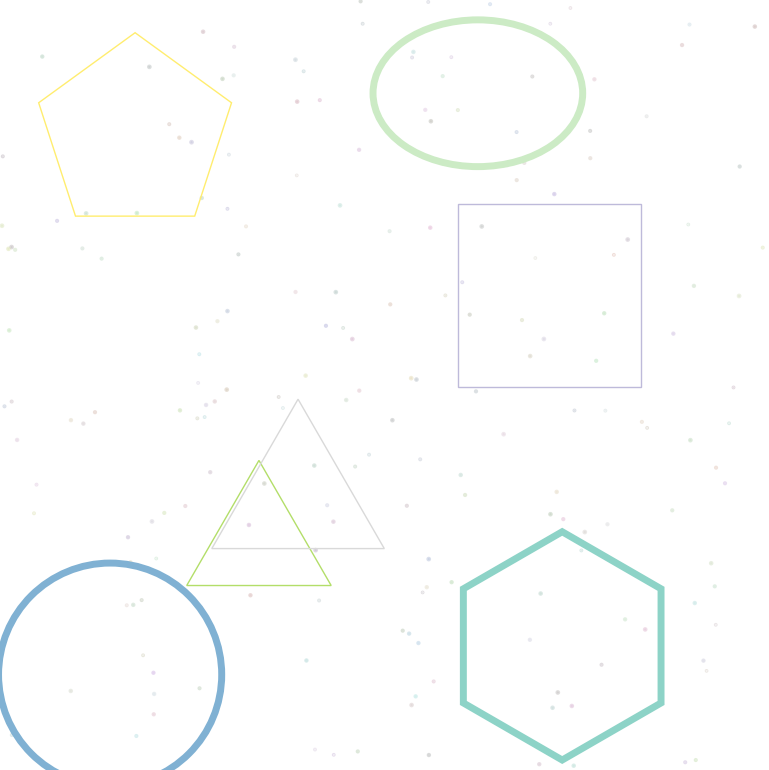[{"shape": "hexagon", "thickness": 2.5, "radius": 0.74, "center": [0.73, 0.161]}, {"shape": "square", "thickness": 0.5, "radius": 0.59, "center": [0.713, 0.616]}, {"shape": "circle", "thickness": 2.5, "radius": 0.72, "center": [0.143, 0.124]}, {"shape": "triangle", "thickness": 0.5, "radius": 0.54, "center": [0.336, 0.294]}, {"shape": "triangle", "thickness": 0.5, "radius": 0.65, "center": [0.387, 0.352]}, {"shape": "oval", "thickness": 2.5, "radius": 0.68, "center": [0.621, 0.879]}, {"shape": "pentagon", "thickness": 0.5, "radius": 0.66, "center": [0.175, 0.826]}]